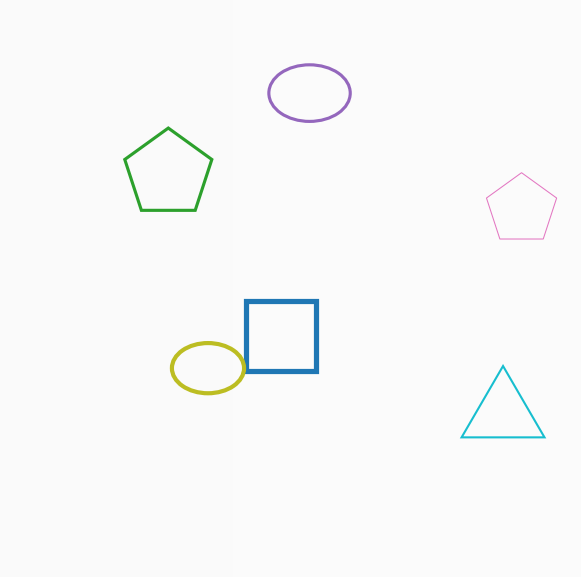[{"shape": "square", "thickness": 2.5, "radius": 0.3, "center": [0.484, 0.418]}, {"shape": "pentagon", "thickness": 1.5, "radius": 0.39, "center": [0.29, 0.699]}, {"shape": "oval", "thickness": 1.5, "radius": 0.35, "center": [0.533, 0.838]}, {"shape": "pentagon", "thickness": 0.5, "radius": 0.32, "center": [0.897, 0.637]}, {"shape": "oval", "thickness": 2, "radius": 0.31, "center": [0.358, 0.362]}, {"shape": "triangle", "thickness": 1, "radius": 0.41, "center": [0.865, 0.283]}]